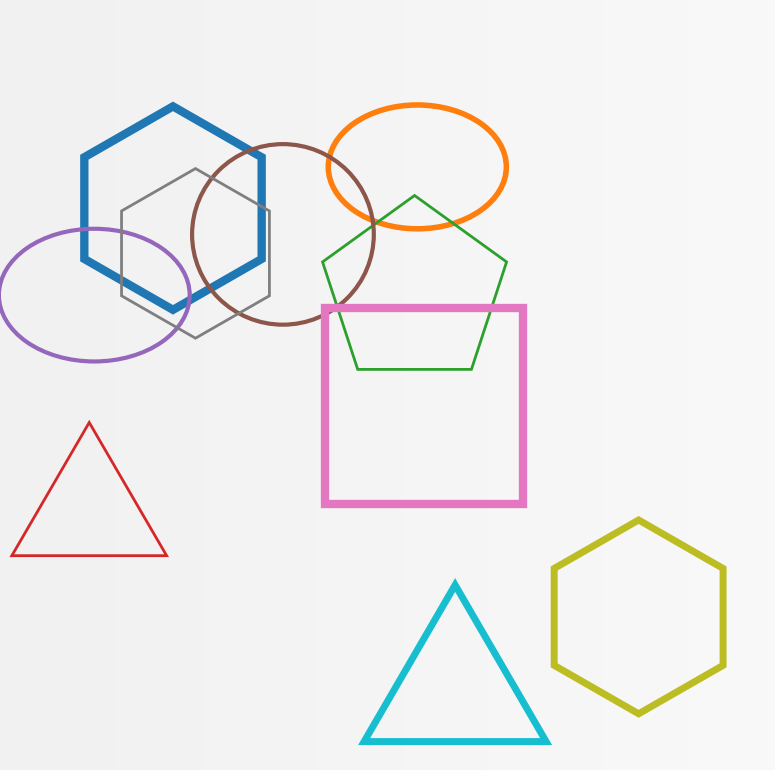[{"shape": "hexagon", "thickness": 3, "radius": 0.66, "center": [0.223, 0.73]}, {"shape": "oval", "thickness": 2, "radius": 0.57, "center": [0.538, 0.783]}, {"shape": "pentagon", "thickness": 1, "radius": 0.62, "center": [0.535, 0.621]}, {"shape": "triangle", "thickness": 1, "radius": 0.58, "center": [0.115, 0.336]}, {"shape": "oval", "thickness": 1.5, "radius": 0.62, "center": [0.122, 0.617]}, {"shape": "circle", "thickness": 1.5, "radius": 0.59, "center": [0.365, 0.696]}, {"shape": "square", "thickness": 3, "radius": 0.64, "center": [0.547, 0.473]}, {"shape": "hexagon", "thickness": 1, "radius": 0.55, "center": [0.252, 0.671]}, {"shape": "hexagon", "thickness": 2.5, "radius": 0.63, "center": [0.824, 0.199]}, {"shape": "triangle", "thickness": 2.5, "radius": 0.68, "center": [0.587, 0.105]}]